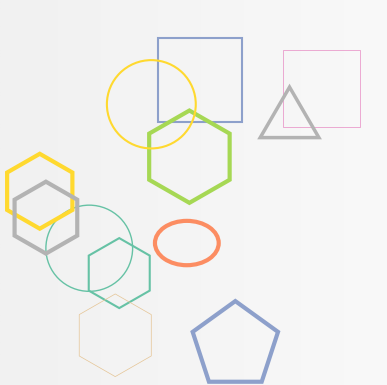[{"shape": "hexagon", "thickness": 1.5, "radius": 0.45, "center": [0.308, 0.291]}, {"shape": "circle", "thickness": 1, "radius": 0.56, "center": [0.23, 0.355]}, {"shape": "oval", "thickness": 3, "radius": 0.41, "center": [0.482, 0.369]}, {"shape": "pentagon", "thickness": 3, "radius": 0.58, "center": [0.607, 0.102]}, {"shape": "square", "thickness": 1.5, "radius": 0.54, "center": [0.516, 0.791]}, {"shape": "square", "thickness": 0.5, "radius": 0.5, "center": [0.829, 0.769]}, {"shape": "hexagon", "thickness": 3, "radius": 0.6, "center": [0.489, 0.593]}, {"shape": "hexagon", "thickness": 3, "radius": 0.49, "center": [0.103, 0.503]}, {"shape": "circle", "thickness": 1.5, "radius": 0.57, "center": [0.391, 0.729]}, {"shape": "hexagon", "thickness": 0.5, "radius": 0.54, "center": [0.297, 0.129]}, {"shape": "hexagon", "thickness": 3, "radius": 0.47, "center": [0.118, 0.435]}, {"shape": "triangle", "thickness": 2.5, "radius": 0.44, "center": [0.747, 0.686]}]